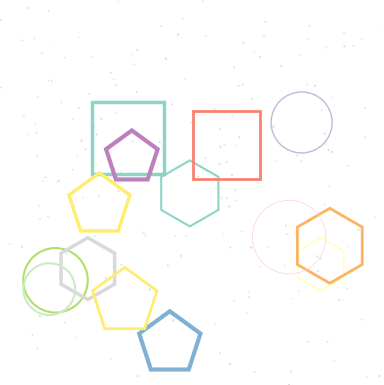[{"shape": "hexagon", "thickness": 1.5, "radius": 0.43, "center": [0.493, 0.498]}, {"shape": "square", "thickness": 2.5, "radius": 0.47, "center": [0.332, 0.641]}, {"shape": "hexagon", "thickness": 1, "radius": 0.34, "center": [0.833, 0.314]}, {"shape": "circle", "thickness": 1, "radius": 0.4, "center": [0.783, 0.682]}, {"shape": "square", "thickness": 2, "radius": 0.44, "center": [0.589, 0.623]}, {"shape": "pentagon", "thickness": 3, "radius": 0.42, "center": [0.441, 0.108]}, {"shape": "hexagon", "thickness": 2, "radius": 0.49, "center": [0.857, 0.362]}, {"shape": "circle", "thickness": 1.5, "radius": 0.42, "center": [0.144, 0.272]}, {"shape": "circle", "thickness": 0.5, "radius": 0.48, "center": [0.751, 0.384]}, {"shape": "hexagon", "thickness": 2.5, "radius": 0.4, "center": [0.228, 0.302]}, {"shape": "pentagon", "thickness": 3, "radius": 0.35, "center": [0.342, 0.591]}, {"shape": "circle", "thickness": 1.5, "radius": 0.34, "center": [0.128, 0.249]}, {"shape": "pentagon", "thickness": 2.5, "radius": 0.42, "center": [0.258, 0.468]}, {"shape": "pentagon", "thickness": 2, "radius": 0.44, "center": [0.324, 0.217]}]